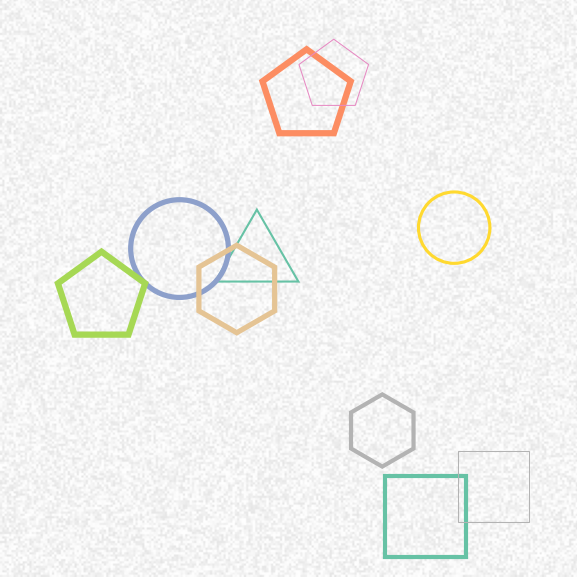[{"shape": "triangle", "thickness": 1, "radius": 0.42, "center": [0.445, 0.553]}, {"shape": "square", "thickness": 2, "radius": 0.35, "center": [0.737, 0.104]}, {"shape": "pentagon", "thickness": 3, "radius": 0.4, "center": [0.531, 0.833]}, {"shape": "circle", "thickness": 2.5, "radius": 0.42, "center": [0.311, 0.569]}, {"shape": "pentagon", "thickness": 0.5, "radius": 0.32, "center": [0.578, 0.868]}, {"shape": "pentagon", "thickness": 3, "radius": 0.4, "center": [0.176, 0.484]}, {"shape": "circle", "thickness": 1.5, "radius": 0.31, "center": [0.786, 0.605]}, {"shape": "hexagon", "thickness": 2.5, "radius": 0.38, "center": [0.41, 0.499]}, {"shape": "hexagon", "thickness": 2, "radius": 0.31, "center": [0.662, 0.254]}, {"shape": "square", "thickness": 0.5, "radius": 0.31, "center": [0.855, 0.156]}]